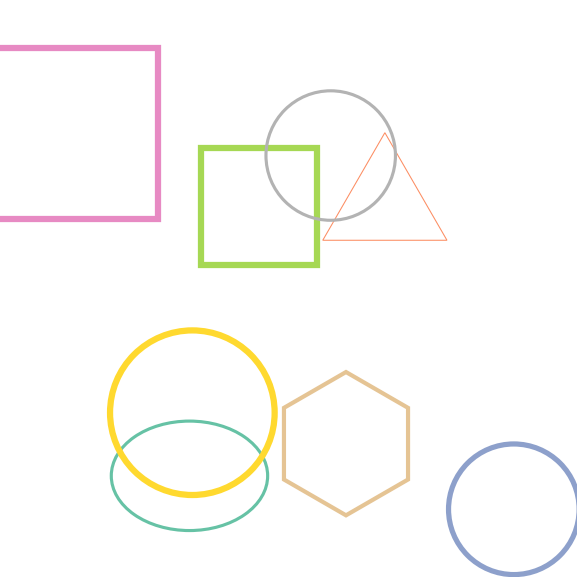[{"shape": "oval", "thickness": 1.5, "radius": 0.68, "center": [0.328, 0.175]}, {"shape": "triangle", "thickness": 0.5, "radius": 0.62, "center": [0.666, 0.645]}, {"shape": "circle", "thickness": 2.5, "radius": 0.57, "center": [0.89, 0.117]}, {"shape": "square", "thickness": 3, "radius": 0.74, "center": [0.126, 0.768]}, {"shape": "square", "thickness": 3, "radius": 0.51, "center": [0.449, 0.642]}, {"shape": "circle", "thickness": 3, "radius": 0.71, "center": [0.333, 0.284]}, {"shape": "hexagon", "thickness": 2, "radius": 0.62, "center": [0.599, 0.231]}, {"shape": "circle", "thickness": 1.5, "radius": 0.56, "center": [0.573, 0.73]}]